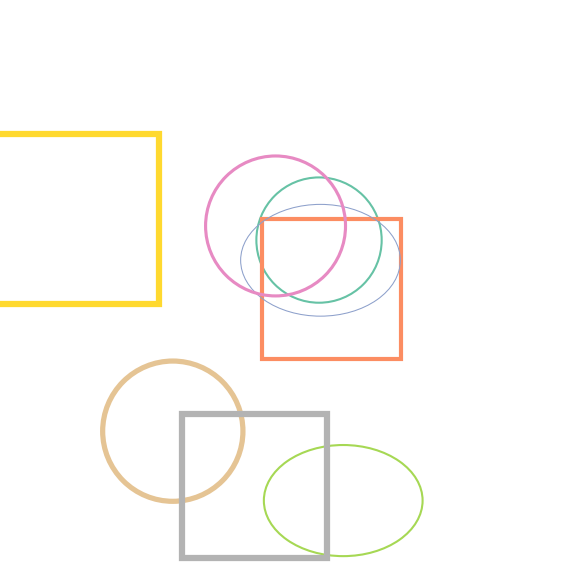[{"shape": "circle", "thickness": 1, "radius": 0.54, "center": [0.552, 0.583]}, {"shape": "square", "thickness": 2, "radius": 0.6, "center": [0.574, 0.499]}, {"shape": "oval", "thickness": 0.5, "radius": 0.69, "center": [0.555, 0.548]}, {"shape": "circle", "thickness": 1.5, "radius": 0.61, "center": [0.477, 0.608]}, {"shape": "oval", "thickness": 1, "radius": 0.69, "center": [0.594, 0.132]}, {"shape": "square", "thickness": 3, "radius": 0.74, "center": [0.128, 0.62]}, {"shape": "circle", "thickness": 2.5, "radius": 0.61, "center": [0.299, 0.253]}, {"shape": "square", "thickness": 3, "radius": 0.63, "center": [0.441, 0.158]}]